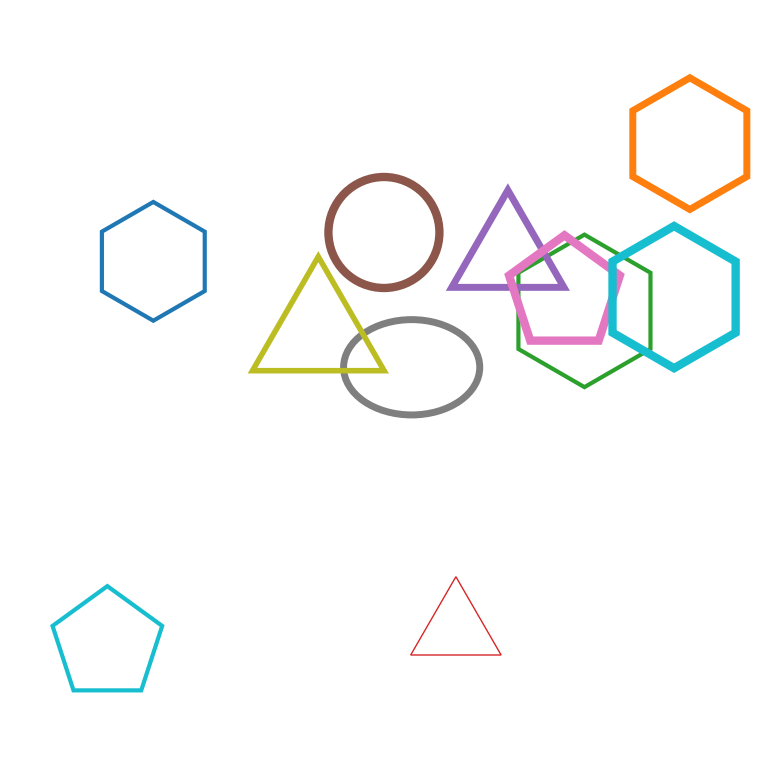[{"shape": "hexagon", "thickness": 1.5, "radius": 0.39, "center": [0.199, 0.661]}, {"shape": "hexagon", "thickness": 2.5, "radius": 0.43, "center": [0.896, 0.813]}, {"shape": "hexagon", "thickness": 1.5, "radius": 0.5, "center": [0.759, 0.596]}, {"shape": "triangle", "thickness": 0.5, "radius": 0.34, "center": [0.592, 0.183]}, {"shape": "triangle", "thickness": 2.5, "radius": 0.42, "center": [0.66, 0.669]}, {"shape": "circle", "thickness": 3, "radius": 0.36, "center": [0.499, 0.698]}, {"shape": "pentagon", "thickness": 3, "radius": 0.38, "center": [0.733, 0.619]}, {"shape": "oval", "thickness": 2.5, "radius": 0.44, "center": [0.535, 0.523]}, {"shape": "triangle", "thickness": 2, "radius": 0.49, "center": [0.413, 0.568]}, {"shape": "hexagon", "thickness": 3, "radius": 0.46, "center": [0.875, 0.614]}, {"shape": "pentagon", "thickness": 1.5, "radius": 0.37, "center": [0.139, 0.164]}]